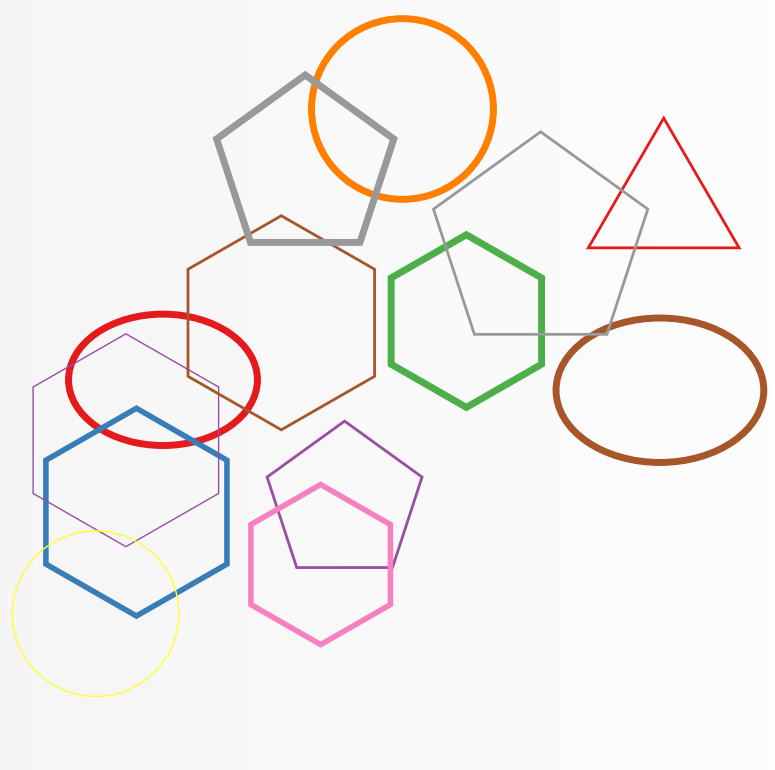[{"shape": "triangle", "thickness": 1, "radius": 0.56, "center": [0.856, 0.734]}, {"shape": "oval", "thickness": 2.5, "radius": 0.61, "center": [0.21, 0.507]}, {"shape": "hexagon", "thickness": 2, "radius": 0.67, "center": [0.176, 0.335]}, {"shape": "hexagon", "thickness": 2.5, "radius": 0.56, "center": [0.602, 0.583]}, {"shape": "hexagon", "thickness": 0.5, "radius": 0.69, "center": [0.162, 0.428]}, {"shape": "pentagon", "thickness": 1, "radius": 0.53, "center": [0.445, 0.348]}, {"shape": "circle", "thickness": 2.5, "radius": 0.59, "center": [0.519, 0.858]}, {"shape": "circle", "thickness": 0.5, "radius": 0.54, "center": [0.123, 0.203]}, {"shape": "oval", "thickness": 2.5, "radius": 0.67, "center": [0.852, 0.493]}, {"shape": "hexagon", "thickness": 1, "radius": 0.7, "center": [0.363, 0.581]}, {"shape": "hexagon", "thickness": 2, "radius": 0.52, "center": [0.414, 0.267]}, {"shape": "pentagon", "thickness": 1, "radius": 0.73, "center": [0.698, 0.683]}, {"shape": "pentagon", "thickness": 2.5, "radius": 0.6, "center": [0.394, 0.782]}]